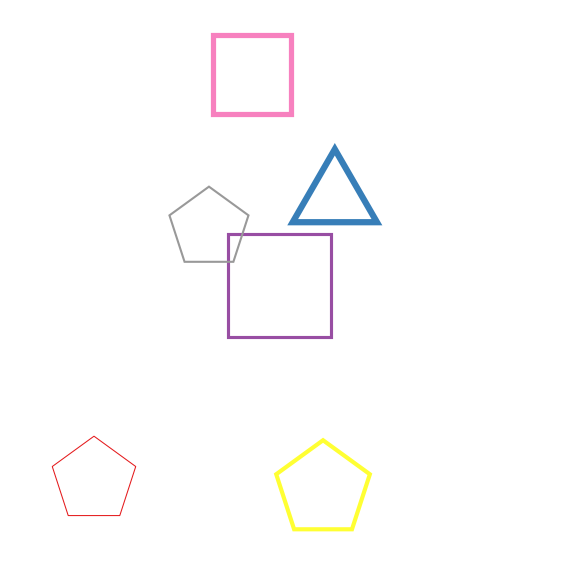[{"shape": "pentagon", "thickness": 0.5, "radius": 0.38, "center": [0.163, 0.168]}, {"shape": "triangle", "thickness": 3, "radius": 0.42, "center": [0.58, 0.656]}, {"shape": "square", "thickness": 1.5, "radius": 0.45, "center": [0.484, 0.505]}, {"shape": "pentagon", "thickness": 2, "radius": 0.43, "center": [0.559, 0.152]}, {"shape": "square", "thickness": 2.5, "radius": 0.34, "center": [0.436, 0.871]}, {"shape": "pentagon", "thickness": 1, "radius": 0.36, "center": [0.362, 0.604]}]